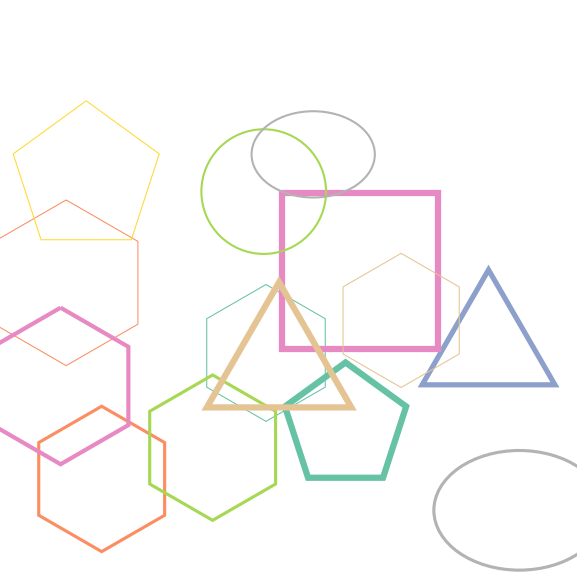[{"shape": "pentagon", "thickness": 3, "radius": 0.55, "center": [0.598, 0.261]}, {"shape": "hexagon", "thickness": 0.5, "radius": 0.59, "center": [0.461, 0.388]}, {"shape": "hexagon", "thickness": 1.5, "radius": 0.63, "center": [0.176, 0.17]}, {"shape": "hexagon", "thickness": 0.5, "radius": 0.72, "center": [0.115, 0.509]}, {"shape": "triangle", "thickness": 2.5, "radius": 0.66, "center": [0.846, 0.399]}, {"shape": "hexagon", "thickness": 2, "radius": 0.68, "center": [0.105, 0.331]}, {"shape": "square", "thickness": 3, "radius": 0.67, "center": [0.623, 0.529]}, {"shape": "hexagon", "thickness": 1.5, "radius": 0.63, "center": [0.368, 0.224]}, {"shape": "circle", "thickness": 1, "radius": 0.54, "center": [0.457, 0.667]}, {"shape": "pentagon", "thickness": 0.5, "radius": 0.66, "center": [0.149, 0.692]}, {"shape": "triangle", "thickness": 3, "radius": 0.72, "center": [0.483, 0.366]}, {"shape": "hexagon", "thickness": 0.5, "radius": 0.58, "center": [0.695, 0.444]}, {"shape": "oval", "thickness": 1, "radius": 0.53, "center": [0.542, 0.732]}, {"shape": "oval", "thickness": 1.5, "radius": 0.74, "center": [0.899, 0.115]}]